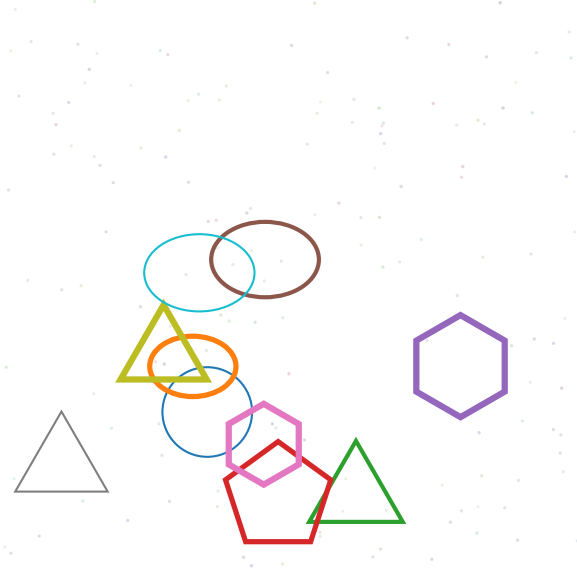[{"shape": "circle", "thickness": 1, "radius": 0.39, "center": [0.359, 0.286]}, {"shape": "oval", "thickness": 2.5, "radius": 0.37, "center": [0.334, 0.365]}, {"shape": "triangle", "thickness": 2, "radius": 0.47, "center": [0.616, 0.142]}, {"shape": "pentagon", "thickness": 2.5, "radius": 0.48, "center": [0.482, 0.139]}, {"shape": "hexagon", "thickness": 3, "radius": 0.44, "center": [0.797, 0.365]}, {"shape": "oval", "thickness": 2, "radius": 0.47, "center": [0.459, 0.55]}, {"shape": "hexagon", "thickness": 3, "radius": 0.35, "center": [0.457, 0.23]}, {"shape": "triangle", "thickness": 1, "radius": 0.46, "center": [0.106, 0.194]}, {"shape": "triangle", "thickness": 3, "radius": 0.43, "center": [0.283, 0.385]}, {"shape": "oval", "thickness": 1, "radius": 0.48, "center": [0.345, 0.527]}]